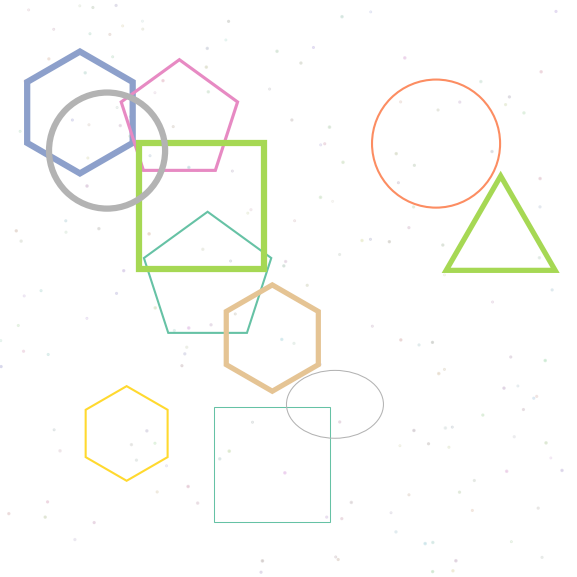[{"shape": "square", "thickness": 0.5, "radius": 0.5, "center": [0.471, 0.194]}, {"shape": "pentagon", "thickness": 1, "radius": 0.58, "center": [0.359, 0.517]}, {"shape": "circle", "thickness": 1, "radius": 0.55, "center": [0.755, 0.75]}, {"shape": "hexagon", "thickness": 3, "radius": 0.53, "center": [0.138, 0.804]}, {"shape": "pentagon", "thickness": 1.5, "radius": 0.53, "center": [0.311, 0.79]}, {"shape": "triangle", "thickness": 2.5, "radius": 0.54, "center": [0.867, 0.585]}, {"shape": "square", "thickness": 3, "radius": 0.54, "center": [0.349, 0.642]}, {"shape": "hexagon", "thickness": 1, "radius": 0.41, "center": [0.219, 0.249]}, {"shape": "hexagon", "thickness": 2.5, "radius": 0.46, "center": [0.472, 0.414]}, {"shape": "circle", "thickness": 3, "radius": 0.5, "center": [0.185, 0.738]}, {"shape": "oval", "thickness": 0.5, "radius": 0.42, "center": [0.58, 0.299]}]